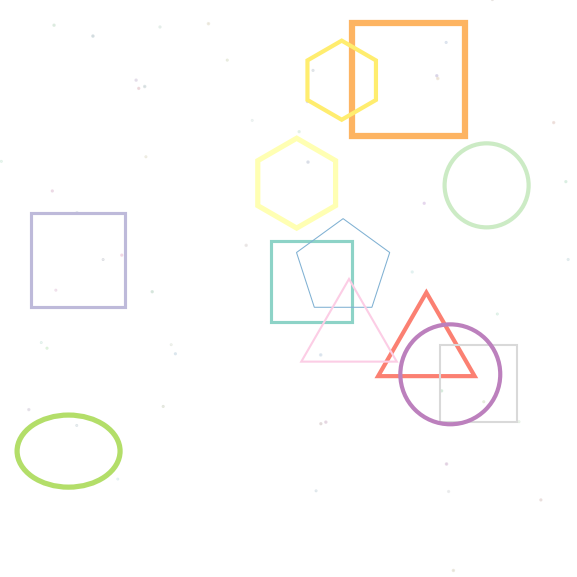[{"shape": "square", "thickness": 1.5, "radius": 0.35, "center": [0.539, 0.512]}, {"shape": "hexagon", "thickness": 2.5, "radius": 0.39, "center": [0.514, 0.682]}, {"shape": "square", "thickness": 1.5, "radius": 0.41, "center": [0.135, 0.549]}, {"shape": "triangle", "thickness": 2, "radius": 0.48, "center": [0.738, 0.396]}, {"shape": "pentagon", "thickness": 0.5, "radius": 0.42, "center": [0.594, 0.536]}, {"shape": "square", "thickness": 3, "radius": 0.49, "center": [0.707, 0.861]}, {"shape": "oval", "thickness": 2.5, "radius": 0.45, "center": [0.119, 0.218]}, {"shape": "triangle", "thickness": 1, "radius": 0.48, "center": [0.604, 0.421]}, {"shape": "square", "thickness": 1, "radius": 0.33, "center": [0.829, 0.336]}, {"shape": "circle", "thickness": 2, "radius": 0.43, "center": [0.78, 0.351]}, {"shape": "circle", "thickness": 2, "radius": 0.36, "center": [0.843, 0.678]}, {"shape": "hexagon", "thickness": 2, "radius": 0.34, "center": [0.592, 0.86]}]